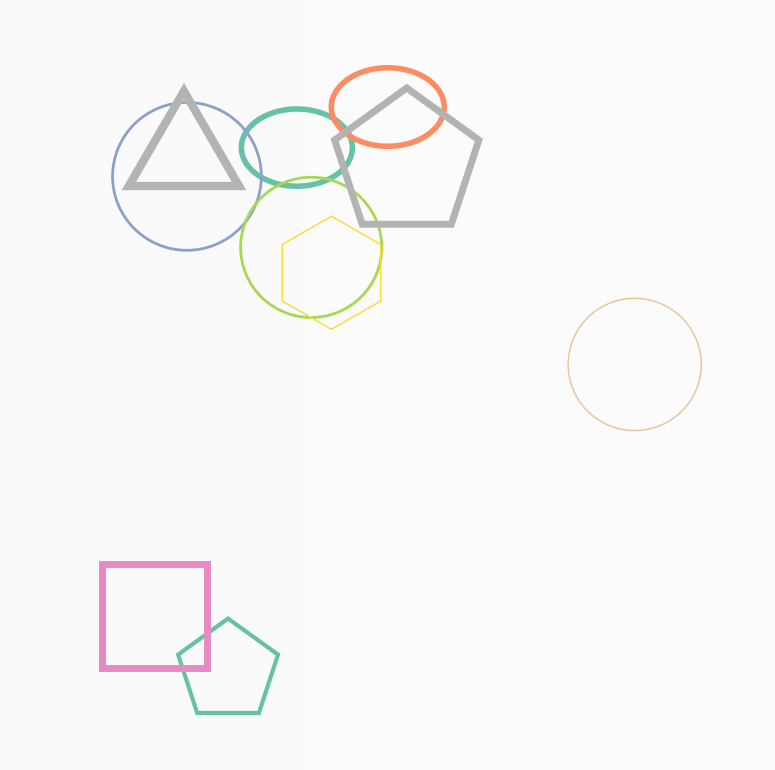[{"shape": "oval", "thickness": 2, "radius": 0.36, "center": [0.383, 0.808]}, {"shape": "pentagon", "thickness": 1.5, "radius": 0.34, "center": [0.294, 0.129]}, {"shape": "oval", "thickness": 2, "radius": 0.36, "center": [0.5, 0.861]}, {"shape": "circle", "thickness": 1, "radius": 0.48, "center": [0.241, 0.771]}, {"shape": "square", "thickness": 2.5, "radius": 0.34, "center": [0.199, 0.2]}, {"shape": "circle", "thickness": 1, "radius": 0.46, "center": [0.402, 0.679]}, {"shape": "hexagon", "thickness": 0.5, "radius": 0.37, "center": [0.428, 0.646]}, {"shape": "circle", "thickness": 0.5, "radius": 0.43, "center": [0.819, 0.527]}, {"shape": "pentagon", "thickness": 2.5, "radius": 0.49, "center": [0.525, 0.788]}, {"shape": "triangle", "thickness": 3, "radius": 0.41, "center": [0.237, 0.799]}]